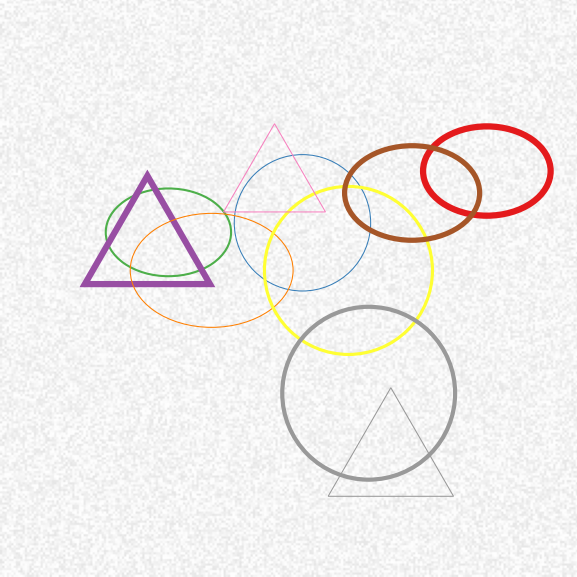[{"shape": "oval", "thickness": 3, "radius": 0.55, "center": [0.843, 0.703]}, {"shape": "circle", "thickness": 0.5, "radius": 0.59, "center": [0.524, 0.613]}, {"shape": "oval", "thickness": 1, "radius": 0.54, "center": [0.292, 0.597]}, {"shape": "triangle", "thickness": 3, "radius": 0.63, "center": [0.255, 0.57]}, {"shape": "oval", "thickness": 0.5, "radius": 0.7, "center": [0.367, 0.531]}, {"shape": "circle", "thickness": 1.5, "radius": 0.73, "center": [0.603, 0.531]}, {"shape": "oval", "thickness": 2.5, "radius": 0.58, "center": [0.714, 0.665]}, {"shape": "triangle", "thickness": 0.5, "radius": 0.51, "center": [0.475, 0.683]}, {"shape": "triangle", "thickness": 0.5, "radius": 0.63, "center": [0.677, 0.202]}, {"shape": "circle", "thickness": 2, "radius": 0.75, "center": [0.638, 0.318]}]